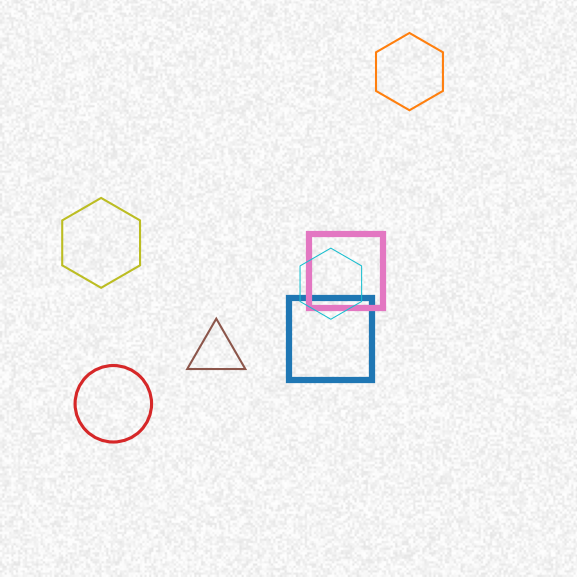[{"shape": "square", "thickness": 3, "radius": 0.36, "center": [0.573, 0.412]}, {"shape": "hexagon", "thickness": 1, "radius": 0.33, "center": [0.709, 0.875]}, {"shape": "circle", "thickness": 1.5, "radius": 0.33, "center": [0.196, 0.3]}, {"shape": "triangle", "thickness": 1, "radius": 0.29, "center": [0.374, 0.389]}, {"shape": "square", "thickness": 3, "radius": 0.32, "center": [0.599, 0.53]}, {"shape": "hexagon", "thickness": 1, "radius": 0.39, "center": [0.175, 0.579]}, {"shape": "hexagon", "thickness": 0.5, "radius": 0.31, "center": [0.573, 0.508]}]